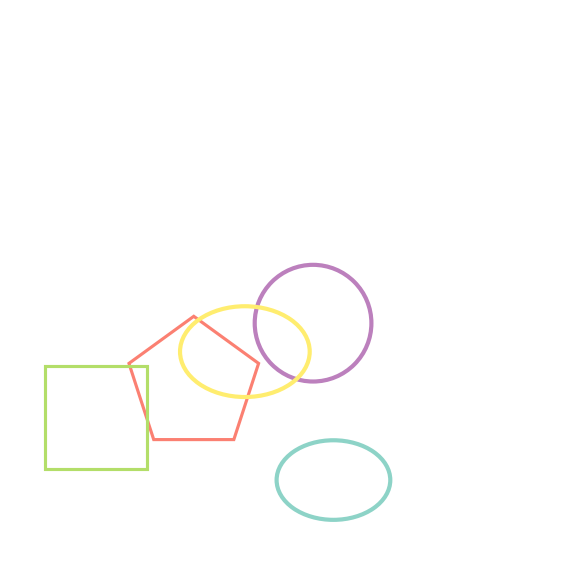[{"shape": "oval", "thickness": 2, "radius": 0.49, "center": [0.577, 0.168]}, {"shape": "pentagon", "thickness": 1.5, "radius": 0.59, "center": [0.336, 0.333]}, {"shape": "square", "thickness": 1.5, "radius": 0.44, "center": [0.167, 0.276]}, {"shape": "circle", "thickness": 2, "radius": 0.51, "center": [0.542, 0.44]}, {"shape": "oval", "thickness": 2, "radius": 0.56, "center": [0.424, 0.39]}]